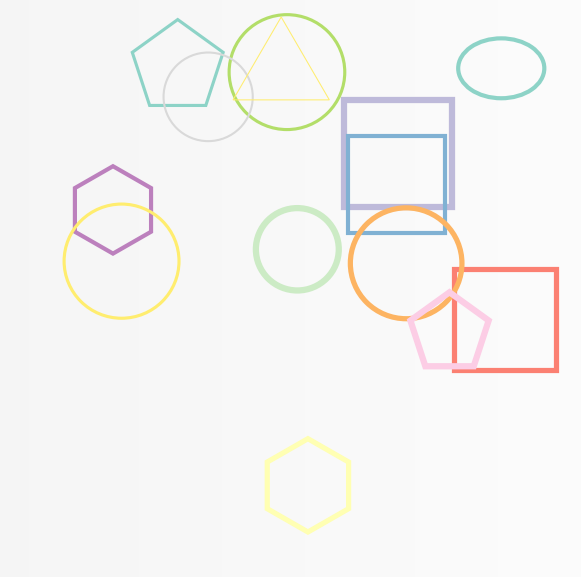[{"shape": "oval", "thickness": 2, "radius": 0.37, "center": [0.862, 0.881]}, {"shape": "pentagon", "thickness": 1.5, "radius": 0.41, "center": [0.306, 0.883]}, {"shape": "hexagon", "thickness": 2.5, "radius": 0.4, "center": [0.53, 0.159]}, {"shape": "square", "thickness": 3, "radius": 0.46, "center": [0.685, 0.734]}, {"shape": "square", "thickness": 2.5, "radius": 0.44, "center": [0.869, 0.446]}, {"shape": "square", "thickness": 2, "radius": 0.42, "center": [0.682, 0.68]}, {"shape": "circle", "thickness": 2.5, "radius": 0.48, "center": [0.699, 0.543]}, {"shape": "circle", "thickness": 1.5, "radius": 0.5, "center": [0.494, 0.874]}, {"shape": "pentagon", "thickness": 3, "radius": 0.35, "center": [0.773, 0.422]}, {"shape": "circle", "thickness": 1, "radius": 0.38, "center": [0.358, 0.831]}, {"shape": "hexagon", "thickness": 2, "radius": 0.38, "center": [0.194, 0.636]}, {"shape": "circle", "thickness": 3, "radius": 0.36, "center": [0.512, 0.567]}, {"shape": "circle", "thickness": 1.5, "radius": 0.49, "center": [0.209, 0.547]}, {"shape": "triangle", "thickness": 0.5, "radius": 0.48, "center": [0.484, 0.874]}]